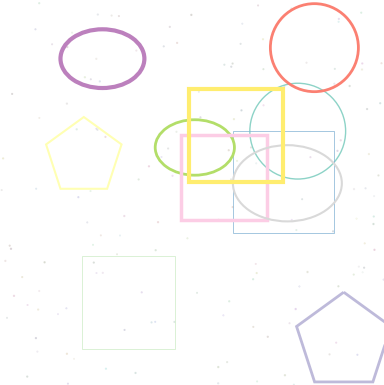[{"shape": "circle", "thickness": 1, "radius": 0.62, "center": [0.773, 0.659]}, {"shape": "pentagon", "thickness": 1.5, "radius": 0.52, "center": [0.218, 0.593]}, {"shape": "pentagon", "thickness": 2, "radius": 0.64, "center": [0.893, 0.112]}, {"shape": "circle", "thickness": 2, "radius": 0.57, "center": [0.817, 0.876]}, {"shape": "square", "thickness": 0.5, "radius": 0.66, "center": [0.737, 0.527]}, {"shape": "oval", "thickness": 2, "radius": 0.51, "center": [0.506, 0.617]}, {"shape": "square", "thickness": 2.5, "radius": 0.56, "center": [0.583, 0.539]}, {"shape": "oval", "thickness": 1.5, "radius": 0.71, "center": [0.746, 0.524]}, {"shape": "oval", "thickness": 3, "radius": 0.54, "center": [0.266, 0.848]}, {"shape": "square", "thickness": 0.5, "radius": 0.6, "center": [0.335, 0.214]}, {"shape": "square", "thickness": 3, "radius": 0.6, "center": [0.613, 0.649]}]